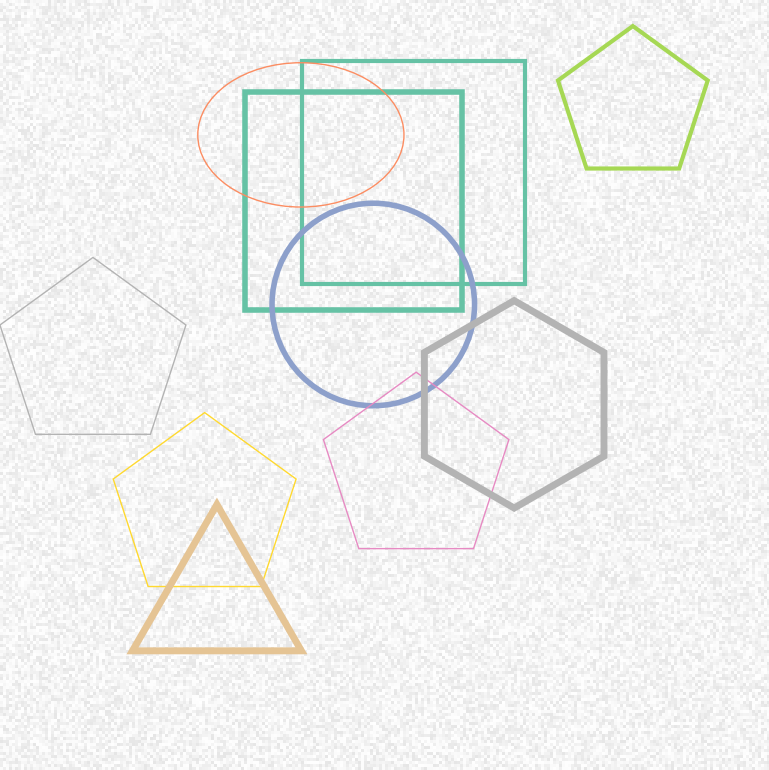[{"shape": "square", "thickness": 1.5, "radius": 0.72, "center": [0.537, 0.776]}, {"shape": "square", "thickness": 2, "radius": 0.71, "center": [0.459, 0.739]}, {"shape": "oval", "thickness": 0.5, "radius": 0.67, "center": [0.391, 0.825]}, {"shape": "circle", "thickness": 2, "radius": 0.66, "center": [0.485, 0.605]}, {"shape": "pentagon", "thickness": 0.5, "radius": 0.63, "center": [0.54, 0.39]}, {"shape": "pentagon", "thickness": 1.5, "radius": 0.51, "center": [0.822, 0.864]}, {"shape": "pentagon", "thickness": 0.5, "radius": 0.62, "center": [0.266, 0.339]}, {"shape": "triangle", "thickness": 2.5, "radius": 0.63, "center": [0.282, 0.218]}, {"shape": "hexagon", "thickness": 2.5, "radius": 0.67, "center": [0.668, 0.475]}, {"shape": "pentagon", "thickness": 0.5, "radius": 0.63, "center": [0.121, 0.539]}]